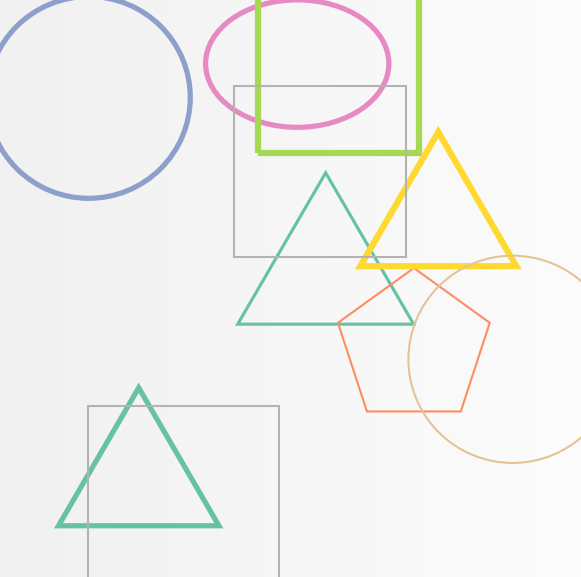[{"shape": "triangle", "thickness": 2.5, "radius": 0.8, "center": [0.239, 0.168]}, {"shape": "triangle", "thickness": 1.5, "radius": 0.87, "center": [0.56, 0.525]}, {"shape": "pentagon", "thickness": 1, "radius": 0.69, "center": [0.712, 0.398]}, {"shape": "circle", "thickness": 2.5, "radius": 0.87, "center": [0.153, 0.83]}, {"shape": "oval", "thickness": 2.5, "radius": 0.79, "center": [0.511, 0.889]}, {"shape": "square", "thickness": 3, "radius": 0.69, "center": [0.583, 0.873]}, {"shape": "triangle", "thickness": 3, "radius": 0.77, "center": [0.754, 0.616]}, {"shape": "circle", "thickness": 1, "radius": 0.9, "center": [0.882, 0.377]}, {"shape": "square", "thickness": 1, "radius": 0.82, "center": [0.316, 0.132]}, {"shape": "square", "thickness": 1, "radius": 0.74, "center": [0.551, 0.702]}]